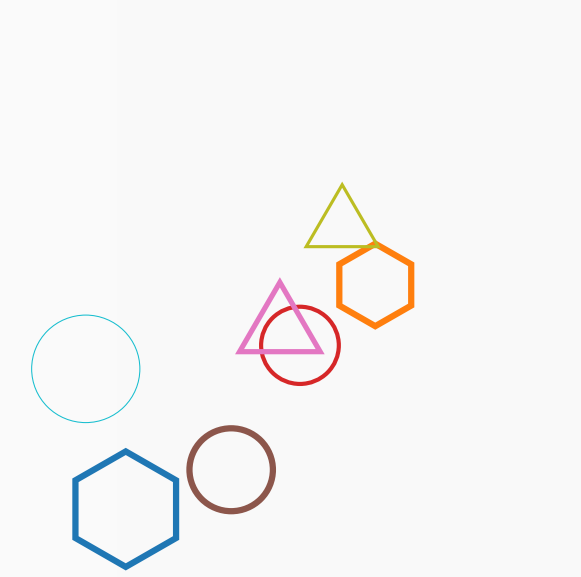[{"shape": "hexagon", "thickness": 3, "radius": 0.5, "center": [0.216, 0.117]}, {"shape": "hexagon", "thickness": 3, "radius": 0.36, "center": [0.646, 0.506]}, {"shape": "circle", "thickness": 2, "radius": 0.33, "center": [0.516, 0.401]}, {"shape": "circle", "thickness": 3, "radius": 0.36, "center": [0.398, 0.186]}, {"shape": "triangle", "thickness": 2.5, "radius": 0.4, "center": [0.481, 0.43]}, {"shape": "triangle", "thickness": 1.5, "radius": 0.36, "center": [0.589, 0.608]}, {"shape": "circle", "thickness": 0.5, "radius": 0.47, "center": [0.148, 0.36]}]